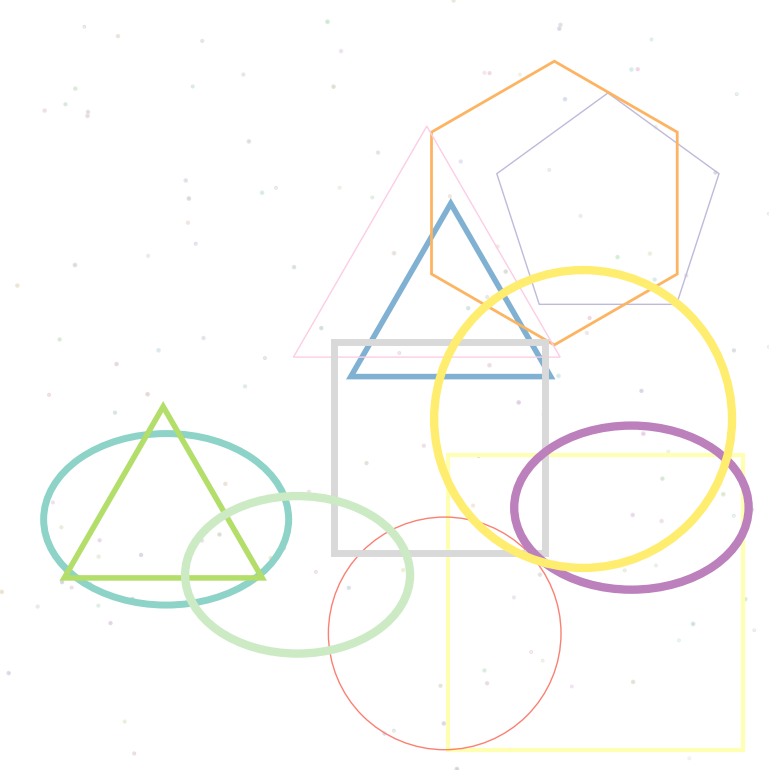[{"shape": "oval", "thickness": 2.5, "radius": 0.8, "center": [0.216, 0.326]}, {"shape": "square", "thickness": 1.5, "radius": 0.96, "center": [0.773, 0.218]}, {"shape": "pentagon", "thickness": 0.5, "radius": 0.76, "center": [0.789, 0.728]}, {"shape": "circle", "thickness": 0.5, "radius": 0.76, "center": [0.578, 0.177]}, {"shape": "triangle", "thickness": 2, "radius": 0.75, "center": [0.585, 0.586]}, {"shape": "hexagon", "thickness": 1, "radius": 0.92, "center": [0.72, 0.736]}, {"shape": "triangle", "thickness": 2, "radius": 0.74, "center": [0.212, 0.324]}, {"shape": "triangle", "thickness": 0.5, "radius": 1.0, "center": [0.554, 0.636]}, {"shape": "square", "thickness": 2.5, "radius": 0.69, "center": [0.571, 0.419]}, {"shape": "oval", "thickness": 3, "radius": 0.76, "center": [0.82, 0.341]}, {"shape": "oval", "thickness": 3, "radius": 0.73, "center": [0.386, 0.253]}, {"shape": "circle", "thickness": 3, "radius": 0.97, "center": [0.757, 0.456]}]